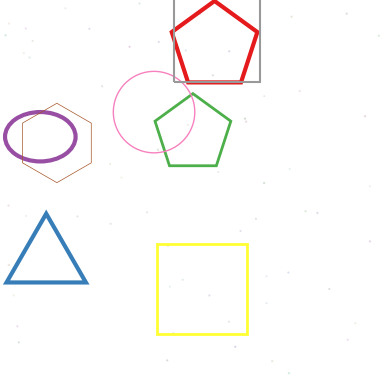[{"shape": "pentagon", "thickness": 3, "radius": 0.58, "center": [0.557, 0.881]}, {"shape": "triangle", "thickness": 3, "radius": 0.6, "center": [0.12, 0.326]}, {"shape": "pentagon", "thickness": 2, "radius": 0.52, "center": [0.501, 0.653]}, {"shape": "oval", "thickness": 3, "radius": 0.46, "center": [0.105, 0.645]}, {"shape": "square", "thickness": 2, "radius": 0.59, "center": [0.525, 0.25]}, {"shape": "hexagon", "thickness": 0.5, "radius": 0.52, "center": [0.148, 0.629]}, {"shape": "circle", "thickness": 1, "radius": 0.53, "center": [0.4, 0.709]}, {"shape": "square", "thickness": 1.5, "radius": 0.56, "center": [0.563, 0.9]}]